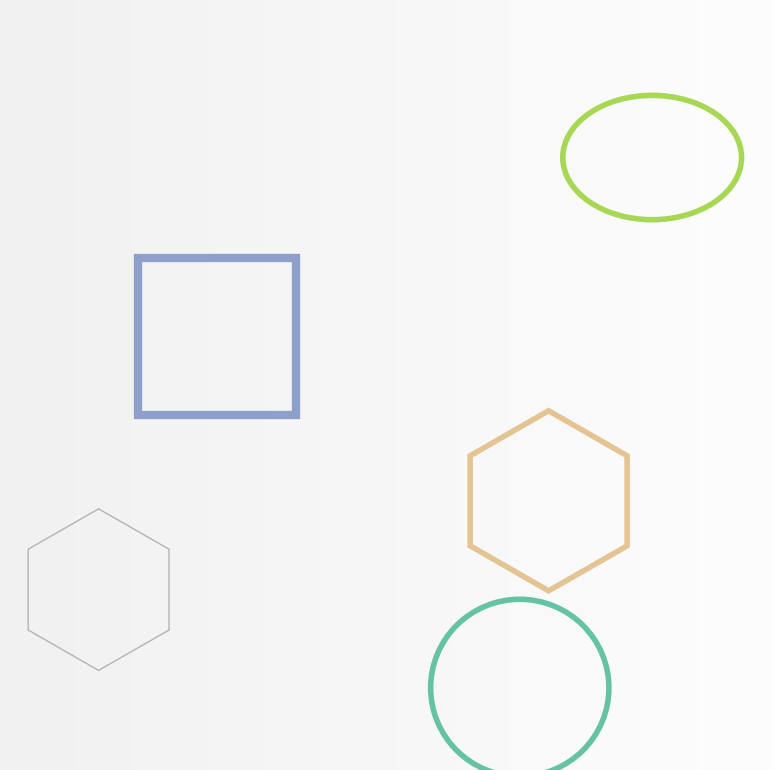[{"shape": "circle", "thickness": 2, "radius": 0.58, "center": [0.671, 0.107]}, {"shape": "square", "thickness": 3, "radius": 0.51, "center": [0.28, 0.563]}, {"shape": "oval", "thickness": 2, "radius": 0.58, "center": [0.842, 0.795]}, {"shape": "hexagon", "thickness": 2, "radius": 0.58, "center": [0.708, 0.35]}, {"shape": "hexagon", "thickness": 0.5, "radius": 0.52, "center": [0.127, 0.234]}]